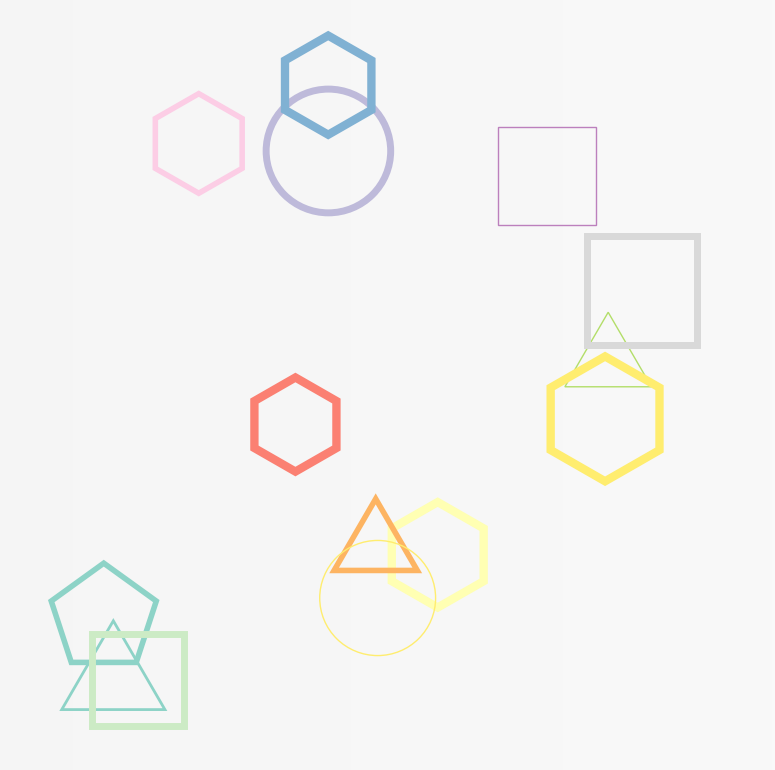[{"shape": "triangle", "thickness": 1, "radius": 0.38, "center": [0.146, 0.117]}, {"shape": "pentagon", "thickness": 2, "radius": 0.36, "center": [0.134, 0.197]}, {"shape": "hexagon", "thickness": 3, "radius": 0.34, "center": [0.565, 0.279]}, {"shape": "circle", "thickness": 2.5, "radius": 0.4, "center": [0.424, 0.804]}, {"shape": "hexagon", "thickness": 3, "radius": 0.31, "center": [0.381, 0.449]}, {"shape": "hexagon", "thickness": 3, "radius": 0.32, "center": [0.423, 0.889]}, {"shape": "triangle", "thickness": 2, "radius": 0.31, "center": [0.485, 0.29]}, {"shape": "triangle", "thickness": 0.5, "radius": 0.32, "center": [0.785, 0.53]}, {"shape": "hexagon", "thickness": 2, "radius": 0.32, "center": [0.256, 0.814]}, {"shape": "square", "thickness": 2.5, "radius": 0.35, "center": [0.828, 0.623]}, {"shape": "square", "thickness": 0.5, "radius": 0.32, "center": [0.706, 0.771]}, {"shape": "square", "thickness": 2.5, "radius": 0.3, "center": [0.178, 0.117]}, {"shape": "hexagon", "thickness": 3, "radius": 0.41, "center": [0.781, 0.456]}, {"shape": "circle", "thickness": 0.5, "radius": 0.37, "center": [0.487, 0.223]}]